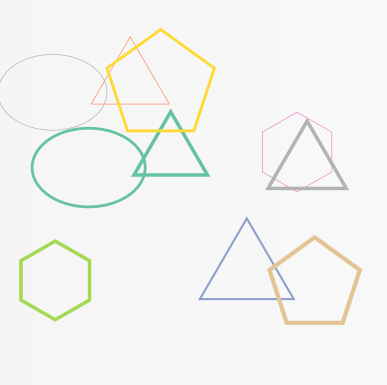[{"shape": "triangle", "thickness": 2.5, "radius": 0.55, "center": [0.441, 0.6]}, {"shape": "oval", "thickness": 2, "radius": 0.73, "center": [0.229, 0.565]}, {"shape": "triangle", "thickness": 0.5, "radius": 0.58, "center": [0.336, 0.788]}, {"shape": "triangle", "thickness": 1.5, "radius": 0.7, "center": [0.637, 0.293]}, {"shape": "hexagon", "thickness": 0.5, "radius": 0.52, "center": [0.767, 0.605]}, {"shape": "hexagon", "thickness": 2.5, "radius": 0.51, "center": [0.143, 0.272]}, {"shape": "pentagon", "thickness": 2, "radius": 0.73, "center": [0.415, 0.778]}, {"shape": "pentagon", "thickness": 3, "radius": 0.61, "center": [0.812, 0.261]}, {"shape": "triangle", "thickness": 2.5, "radius": 0.58, "center": [0.793, 0.569]}, {"shape": "oval", "thickness": 0.5, "radius": 0.7, "center": [0.135, 0.76]}]